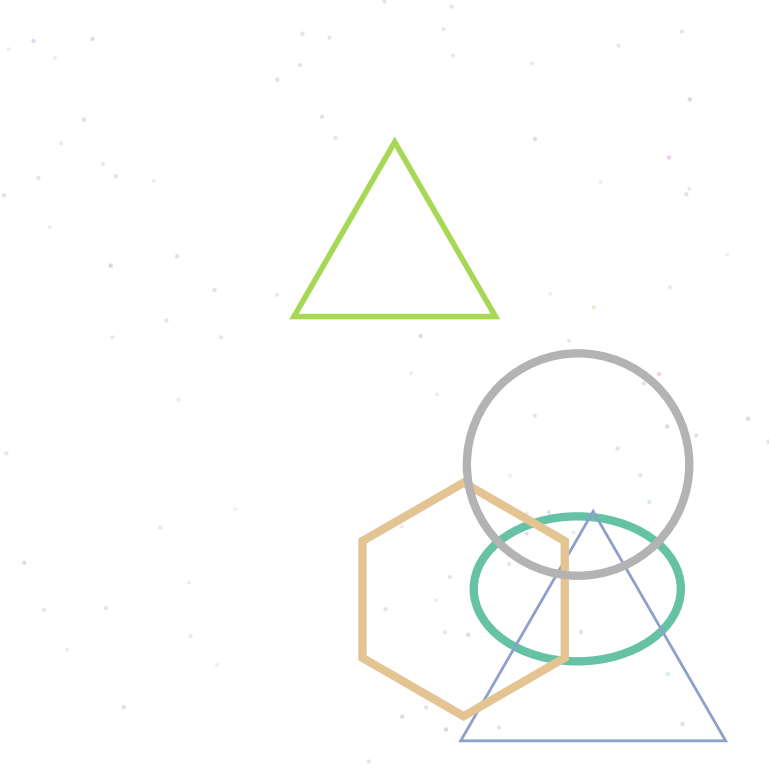[{"shape": "oval", "thickness": 3, "radius": 0.67, "center": [0.75, 0.235]}, {"shape": "triangle", "thickness": 1, "radius": 0.99, "center": [0.77, 0.137]}, {"shape": "triangle", "thickness": 2, "radius": 0.76, "center": [0.513, 0.664]}, {"shape": "hexagon", "thickness": 3, "radius": 0.76, "center": [0.602, 0.221]}, {"shape": "circle", "thickness": 3, "radius": 0.72, "center": [0.751, 0.397]}]